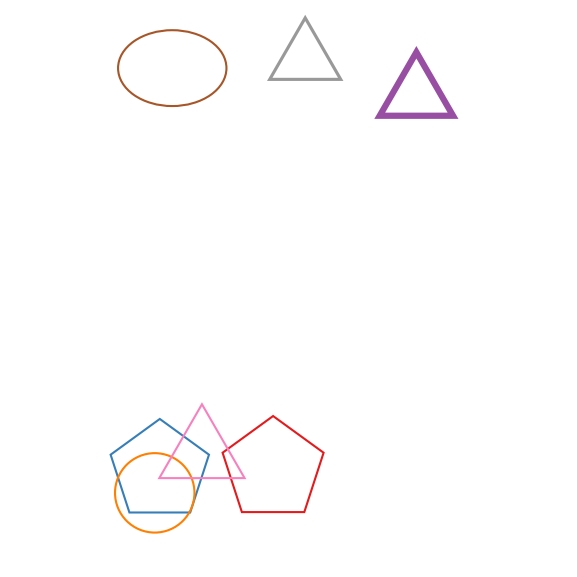[{"shape": "pentagon", "thickness": 1, "radius": 0.46, "center": [0.473, 0.187]}, {"shape": "pentagon", "thickness": 1, "radius": 0.45, "center": [0.277, 0.184]}, {"shape": "triangle", "thickness": 3, "radius": 0.37, "center": [0.721, 0.835]}, {"shape": "circle", "thickness": 1, "radius": 0.34, "center": [0.268, 0.146]}, {"shape": "oval", "thickness": 1, "radius": 0.47, "center": [0.298, 0.881]}, {"shape": "triangle", "thickness": 1, "radius": 0.43, "center": [0.35, 0.214]}, {"shape": "triangle", "thickness": 1.5, "radius": 0.35, "center": [0.529, 0.897]}]